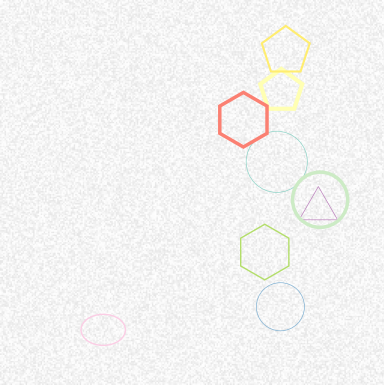[{"shape": "circle", "thickness": 0.5, "radius": 0.4, "center": [0.719, 0.58]}, {"shape": "pentagon", "thickness": 3, "radius": 0.29, "center": [0.731, 0.764]}, {"shape": "hexagon", "thickness": 2.5, "radius": 0.35, "center": [0.632, 0.689]}, {"shape": "circle", "thickness": 0.5, "radius": 0.31, "center": [0.728, 0.203]}, {"shape": "hexagon", "thickness": 1, "radius": 0.36, "center": [0.688, 0.345]}, {"shape": "oval", "thickness": 1, "radius": 0.29, "center": [0.268, 0.143]}, {"shape": "triangle", "thickness": 0.5, "radius": 0.29, "center": [0.827, 0.458]}, {"shape": "circle", "thickness": 2.5, "radius": 0.36, "center": [0.832, 0.481]}, {"shape": "pentagon", "thickness": 1.5, "radius": 0.33, "center": [0.742, 0.867]}]